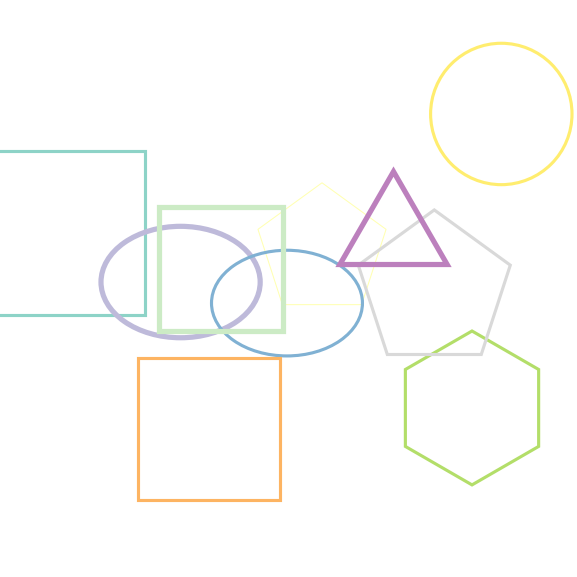[{"shape": "square", "thickness": 1.5, "radius": 0.71, "center": [0.11, 0.596]}, {"shape": "pentagon", "thickness": 0.5, "radius": 0.58, "center": [0.558, 0.566]}, {"shape": "oval", "thickness": 2.5, "radius": 0.69, "center": [0.313, 0.511]}, {"shape": "oval", "thickness": 1.5, "radius": 0.65, "center": [0.497, 0.474]}, {"shape": "square", "thickness": 1.5, "radius": 0.62, "center": [0.363, 0.257]}, {"shape": "hexagon", "thickness": 1.5, "radius": 0.67, "center": [0.817, 0.293]}, {"shape": "pentagon", "thickness": 1.5, "radius": 0.69, "center": [0.752, 0.497]}, {"shape": "triangle", "thickness": 2.5, "radius": 0.54, "center": [0.681, 0.595]}, {"shape": "square", "thickness": 2.5, "radius": 0.54, "center": [0.383, 0.533]}, {"shape": "circle", "thickness": 1.5, "radius": 0.61, "center": [0.868, 0.802]}]